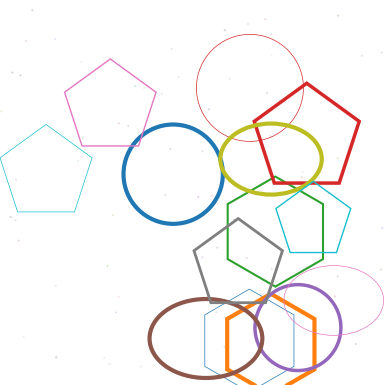[{"shape": "hexagon", "thickness": 0.5, "radius": 0.67, "center": [0.648, 0.115]}, {"shape": "circle", "thickness": 3, "radius": 0.64, "center": [0.45, 0.548]}, {"shape": "hexagon", "thickness": 3, "radius": 0.65, "center": [0.703, 0.106]}, {"shape": "hexagon", "thickness": 1.5, "radius": 0.71, "center": [0.715, 0.398]}, {"shape": "pentagon", "thickness": 2.5, "radius": 0.72, "center": [0.797, 0.64]}, {"shape": "circle", "thickness": 0.5, "radius": 0.7, "center": [0.649, 0.772]}, {"shape": "circle", "thickness": 2.5, "radius": 0.56, "center": [0.774, 0.149]}, {"shape": "oval", "thickness": 3, "radius": 0.73, "center": [0.535, 0.121]}, {"shape": "pentagon", "thickness": 1, "radius": 0.62, "center": [0.287, 0.722]}, {"shape": "oval", "thickness": 0.5, "radius": 0.65, "center": [0.867, 0.219]}, {"shape": "pentagon", "thickness": 2, "radius": 0.6, "center": [0.619, 0.311]}, {"shape": "oval", "thickness": 3, "radius": 0.66, "center": [0.704, 0.587]}, {"shape": "pentagon", "thickness": 1, "radius": 0.51, "center": [0.814, 0.427]}, {"shape": "pentagon", "thickness": 0.5, "radius": 0.63, "center": [0.12, 0.551]}]